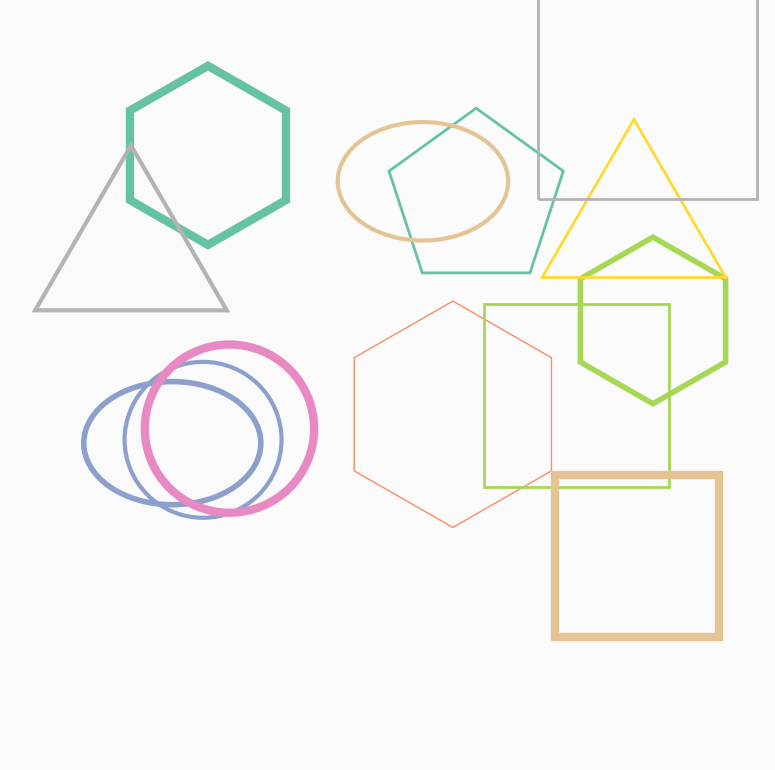[{"shape": "hexagon", "thickness": 3, "radius": 0.58, "center": [0.268, 0.798]}, {"shape": "pentagon", "thickness": 1, "radius": 0.59, "center": [0.614, 0.741]}, {"shape": "hexagon", "thickness": 0.5, "radius": 0.73, "center": [0.584, 0.462]}, {"shape": "circle", "thickness": 1.5, "radius": 0.51, "center": [0.262, 0.429]}, {"shape": "oval", "thickness": 2, "radius": 0.57, "center": [0.222, 0.424]}, {"shape": "circle", "thickness": 3, "radius": 0.55, "center": [0.296, 0.443]}, {"shape": "hexagon", "thickness": 2, "radius": 0.54, "center": [0.843, 0.584]}, {"shape": "square", "thickness": 1, "radius": 0.59, "center": [0.744, 0.486]}, {"shape": "triangle", "thickness": 1, "radius": 0.68, "center": [0.818, 0.708]}, {"shape": "square", "thickness": 3, "radius": 0.53, "center": [0.822, 0.277]}, {"shape": "oval", "thickness": 1.5, "radius": 0.55, "center": [0.546, 0.765]}, {"shape": "triangle", "thickness": 1.5, "radius": 0.71, "center": [0.169, 0.668]}, {"shape": "square", "thickness": 1, "radius": 0.71, "center": [0.835, 0.883]}]